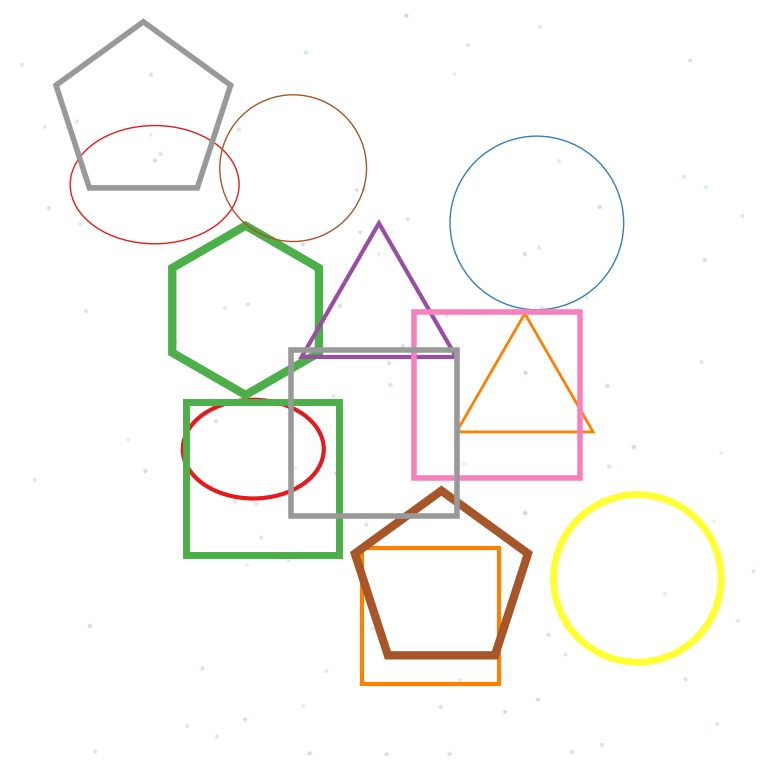[{"shape": "oval", "thickness": 1.5, "radius": 0.46, "center": [0.329, 0.417]}, {"shape": "oval", "thickness": 0.5, "radius": 0.55, "center": [0.201, 0.76]}, {"shape": "circle", "thickness": 0.5, "radius": 0.56, "center": [0.697, 0.71]}, {"shape": "square", "thickness": 2.5, "radius": 0.5, "center": [0.341, 0.379]}, {"shape": "hexagon", "thickness": 3, "radius": 0.55, "center": [0.319, 0.597]}, {"shape": "triangle", "thickness": 1.5, "radius": 0.58, "center": [0.492, 0.594]}, {"shape": "square", "thickness": 1.5, "radius": 0.44, "center": [0.559, 0.2]}, {"shape": "triangle", "thickness": 1, "radius": 0.51, "center": [0.682, 0.49]}, {"shape": "circle", "thickness": 2.5, "radius": 0.54, "center": [0.828, 0.249]}, {"shape": "pentagon", "thickness": 3, "radius": 0.59, "center": [0.573, 0.245]}, {"shape": "circle", "thickness": 0.5, "radius": 0.48, "center": [0.381, 0.782]}, {"shape": "square", "thickness": 2, "radius": 0.54, "center": [0.645, 0.487]}, {"shape": "pentagon", "thickness": 2, "radius": 0.6, "center": [0.186, 0.852]}, {"shape": "square", "thickness": 2, "radius": 0.54, "center": [0.485, 0.438]}]